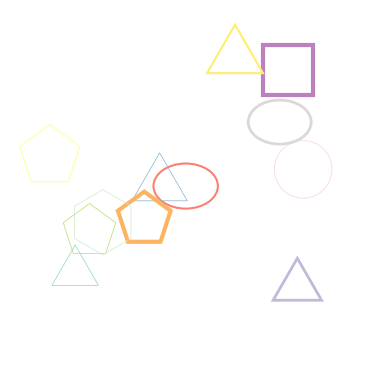[{"shape": "triangle", "thickness": 0.5, "radius": 0.35, "center": [0.195, 0.294]}, {"shape": "pentagon", "thickness": 1, "radius": 0.41, "center": [0.129, 0.594]}, {"shape": "triangle", "thickness": 2, "radius": 0.36, "center": [0.772, 0.257]}, {"shape": "oval", "thickness": 1.5, "radius": 0.42, "center": [0.482, 0.517]}, {"shape": "triangle", "thickness": 0.5, "radius": 0.41, "center": [0.415, 0.52]}, {"shape": "pentagon", "thickness": 3, "radius": 0.36, "center": [0.375, 0.43]}, {"shape": "pentagon", "thickness": 0.5, "radius": 0.36, "center": [0.232, 0.399]}, {"shape": "circle", "thickness": 0.5, "radius": 0.37, "center": [0.787, 0.56]}, {"shape": "oval", "thickness": 2, "radius": 0.41, "center": [0.726, 0.683]}, {"shape": "square", "thickness": 3, "radius": 0.33, "center": [0.748, 0.817]}, {"shape": "hexagon", "thickness": 0.5, "radius": 0.42, "center": [0.267, 0.423]}, {"shape": "triangle", "thickness": 1.5, "radius": 0.42, "center": [0.611, 0.852]}]